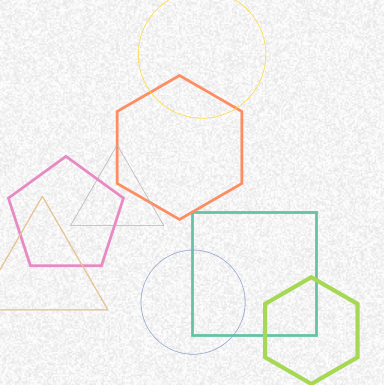[{"shape": "square", "thickness": 2, "radius": 0.8, "center": [0.66, 0.289]}, {"shape": "hexagon", "thickness": 2, "radius": 0.93, "center": [0.466, 0.617]}, {"shape": "circle", "thickness": 0.5, "radius": 0.68, "center": [0.502, 0.215]}, {"shape": "pentagon", "thickness": 2, "radius": 0.79, "center": [0.171, 0.437]}, {"shape": "hexagon", "thickness": 3, "radius": 0.69, "center": [0.809, 0.141]}, {"shape": "circle", "thickness": 0.5, "radius": 0.83, "center": [0.525, 0.859]}, {"shape": "triangle", "thickness": 1, "radius": 0.98, "center": [0.11, 0.294]}, {"shape": "triangle", "thickness": 0.5, "radius": 0.7, "center": [0.304, 0.484]}]